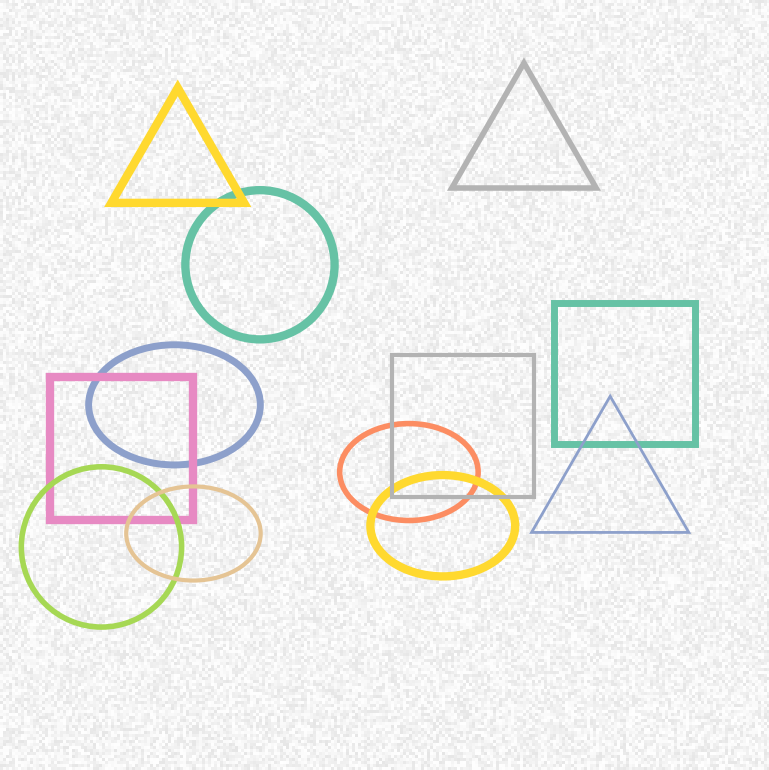[{"shape": "square", "thickness": 2.5, "radius": 0.46, "center": [0.811, 0.515]}, {"shape": "circle", "thickness": 3, "radius": 0.48, "center": [0.338, 0.656]}, {"shape": "oval", "thickness": 2, "radius": 0.45, "center": [0.531, 0.387]}, {"shape": "triangle", "thickness": 1, "radius": 0.59, "center": [0.792, 0.368]}, {"shape": "oval", "thickness": 2.5, "radius": 0.56, "center": [0.227, 0.474]}, {"shape": "square", "thickness": 3, "radius": 0.46, "center": [0.158, 0.418]}, {"shape": "circle", "thickness": 2, "radius": 0.52, "center": [0.132, 0.29]}, {"shape": "oval", "thickness": 3, "radius": 0.47, "center": [0.575, 0.317]}, {"shape": "triangle", "thickness": 3, "radius": 0.5, "center": [0.231, 0.786]}, {"shape": "oval", "thickness": 1.5, "radius": 0.44, "center": [0.251, 0.307]}, {"shape": "triangle", "thickness": 2, "radius": 0.54, "center": [0.68, 0.81]}, {"shape": "square", "thickness": 1.5, "radius": 0.46, "center": [0.602, 0.447]}]